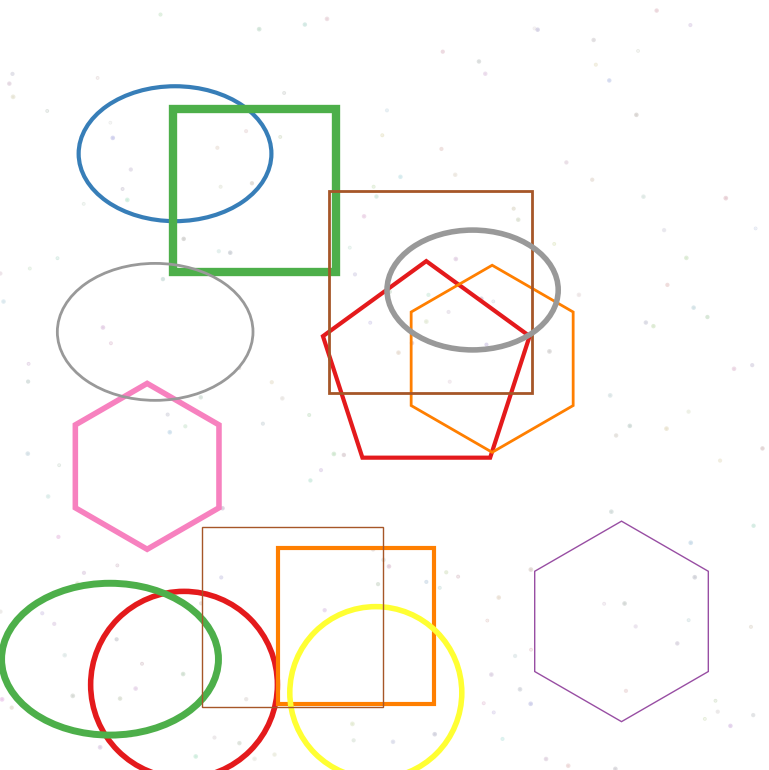[{"shape": "pentagon", "thickness": 1.5, "radius": 0.71, "center": [0.554, 0.52]}, {"shape": "circle", "thickness": 2, "radius": 0.61, "center": [0.239, 0.111]}, {"shape": "oval", "thickness": 1.5, "radius": 0.63, "center": [0.227, 0.8]}, {"shape": "square", "thickness": 3, "radius": 0.53, "center": [0.331, 0.753]}, {"shape": "oval", "thickness": 2.5, "radius": 0.7, "center": [0.143, 0.144]}, {"shape": "hexagon", "thickness": 0.5, "radius": 0.65, "center": [0.807, 0.193]}, {"shape": "hexagon", "thickness": 1, "radius": 0.61, "center": [0.639, 0.534]}, {"shape": "square", "thickness": 1.5, "radius": 0.51, "center": [0.463, 0.187]}, {"shape": "circle", "thickness": 2, "radius": 0.56, "center": [0.488, 0.1]}, {"shape": "square", "thickness": 1, "radius": 0.66, "center": [0.559, 0.621]}, {"shape": "square", "thickness": 0.5, "radius": 0.59, "center": [0.379, 0.199]}, {"shape": "hexagon", "thickness": 2, "radius": 0.54, "center": [0.191, 0.394]}, {"shape": "oval", "thickness": 2, "radius": 0.56, "center": [0.614, 0.623]}, {"shape": "oval", "thickness": 1, "radius": 0.64, "center": [0.202, 0.569]}]